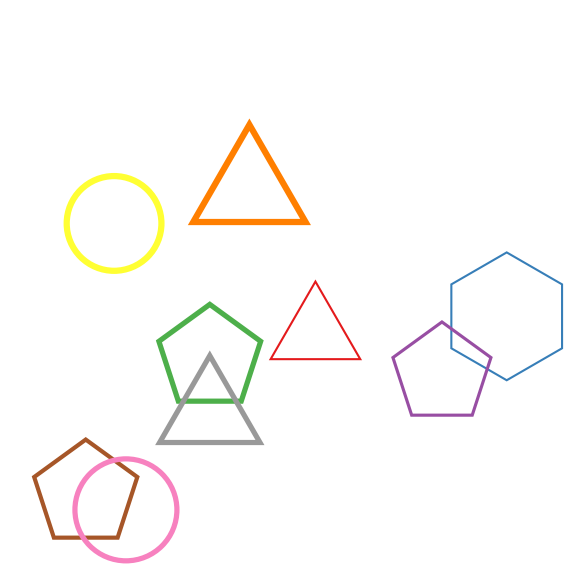[{"shape": "triangle", "thickness": 1, "radius": 0.45, "center": [0.546, 0.422]}, {"shape": "hexagon", "thickness": 1, "radius": 0.55, "center": [0.877, 0.451]}, {"shape": "pentagon", "thickness": 2.5, "radius": 0.46, "center": [0.363, 0.379]}, {"shape": "pentagon", "thickness": 1.5, "radius": 0.45, "center": [0.765, 0.352]}, {"shape": "triangle", "thickness": 3, "radius": 0.56, "center": [0.432, 0.671]}, {"shape": "circle", "thickness": 3, "radius": 0.41, "center": [0.198, 0.612]}, {"shape": "pentagon", "thickness": 2, "radius": 0.47, "center": [0.148, 0.144]}, {"shape": "circle", "thickness": 2.5, "radius": 0.44, "center": [0.218, 0.116]}, {"shape": "triangle", "thickness": 2.5, "radius": 0.5, "center": [0.363, 0.283]}]